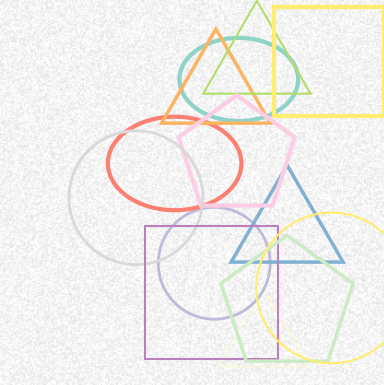[{"shape": "oval", "thickness": 3, "radius": 0.77, "center": [0.62, 0.794]}, {"shape": "triangle", "thickness": 0.5, "radius": 0.67, "center": [0.684, 0.116]}, {"shape": "circle", "thickness": 2, "radius": 0.73, "center": [0.556, 0.316]}, {"shape": "oval", "thickness": 3, "radius": 0.87, "center": [0.454, 0.575]}, {"shape": "triangle", "thickness": 2.5, "radius": 0.84, "center": [0.746, 0.403]}, {"shape": "triangle", "thickness": 2.5, "radius": 0.82, "center": [0.561, 0.762]}, {"shape": "triangle", "thickness": 1.5, "radius": 0.8, "center": [0.667, 0.837]}, {"shape": "pentagon", "thickness": 3, "radius": 0.79, "center": [0.615, 0.594]}, {"shape": "circle", "thickness": 2, "radius": 0.87, "center": [0.353, 0.487]}, {"shape": "square", "thickness": 1.5, "radius": 0.86, "center": [0.549, 0.24]}, {"shape": "pentagon", "thickness": 2.5, "radius": 0.9, "center": [0.745, 0.208]}, {"shape": "circle", "thickness": 1.5, "radius": 0.98, "center": [0.861, 0.252]}, {"shape": "square", "thickness": 3, "radius": 0.71, "center": [0.854, 0.84]}]